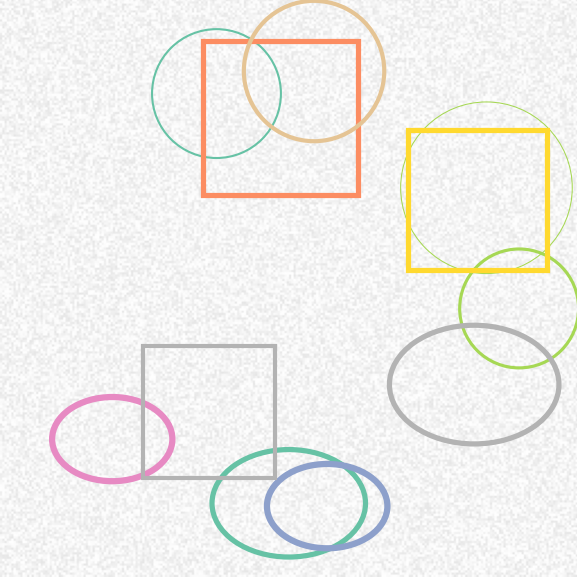[{"shape": "circle", "thickness": 1, "radius": 0.56, "center": [0.375, 0.837]}, {"shape": "oval", "thickness": 2.5, "radius": 0.66, "center": [0.5, 0.128]}, {"shape": "square", "thickness": 2.5, "radius": 0.67, "center": [0.486, 0.795]}, {"shape": "oval", "thickness": 3, "radius": 0.52, "center": [0.567, 0.123]}, {"shape": "oval", "thickness": 3, "radius": 0.52, "center": [0.194, 0.239]}, {"shape": "circle", "thickness": 1.5, "radius": 0.51, "center": [0.899, 0.465]}, {"shape": "circle", "thickness": 0.5, "radius": 0.74, "center": [0.842, 0.674]}, {"shape": "square", "thickness": 2.5, "radius": 0.6, "center": [0.827, 0.653]}, {"shape": "circle", "thickness": 2, "radius": 0.61, "center": [0.544, 0.876]}, {"shape": "square", "thickness": 2, "radius": 0.57, "center": [0.361, 0.286]}, {"shape": "oval", "thickness": 2.5, "radius": 0.73, "center": [0.821, 0.333]}]